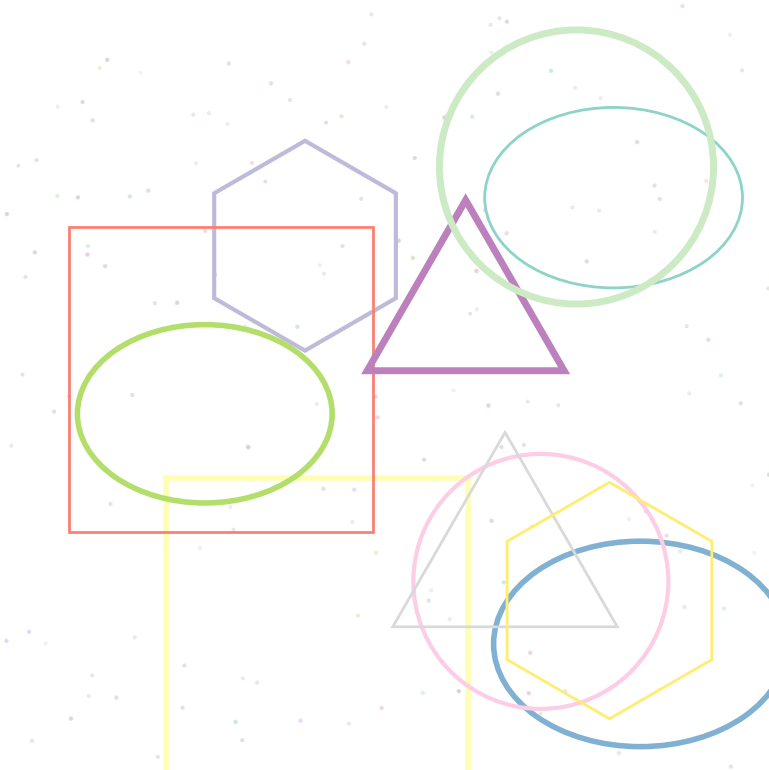[{"shape": "oval", "thickness": 1, "radius": 0.84, "center": [0.797, 0.743]}, {"shape": "square", "thickness": 2, "radius": 0.98, "center": [0.411, 0.183]}, {"shape": "hexagon", "thickness": 1.5, "radius": 0.68, "center": [0.396, 0.681]}, {"shape": "square", "thickness": 1, "radius": 0.99, "center": [0.287, 0.507]}, {"shape": "oval", "thickness": 2, "radius": 0.95, "center": [0.832, 0.164]}, {"shape": "oval", "thickness": 2, "radius": 0.83, "center": [0.266, 0.463]}, {"shape": "circle", "thickness": 1.5, "radius": 0.83, "center": [0.702, 0.245]}, {"shape": "triangle", "thickness": 1, "radius": 0.84, "center": [0.656, 0.27]}, {"shape": "triangle", "thickness": 2.5, "radius": 0.74, "center": [0.605, 0.592]}, {"shape": "circle", "thickness": 2.5, "radius": 0.89, "center": [0.749, 0.783]}, {"shape": "hexagon", "thickness": 1, "radius": 0.77, "center": [0.792, 0.22]}]